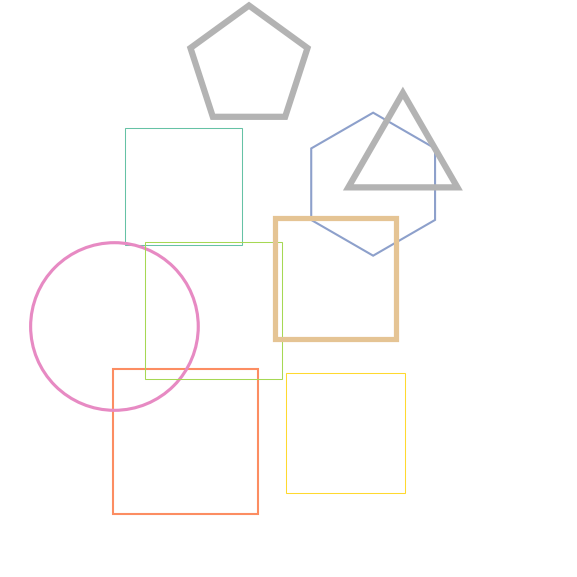[{"shape": "square", "thickness": 0.5, "radius": 0.51, "center": [0.318, 0.676]}, {"shape": "square", "thickness": 1, "radius": 0.63, "center": [0.321, 0.235]}, {"shape": "hexagon", "thickness": 1, "radius": 0.62, "center": [0.646, 0.68]}, {"shape": "circle", "thickness": 1.5, "radius": 0.73, "center": [0.198, 0.434]}, {"shape": "square", "thickness": 0.5, "radius": 0.59, "center": [0.369, 0.461]}, {"shape": "square", "thickness": 0.5, "radius": 0.52, "center": [0.598, 0.249]}, {"shape": "square", "thickness": 2.5, "radius": 0.53, "center": [0.581, 0.517]}, {"shape": "triangle", "thickness": 3, "radius": 0.55, "center": [0.698, 0.729]}, {"shape": "pentagon", "thickness": 3, "radius": 0.53, "center": [0.431, 0.883]}]